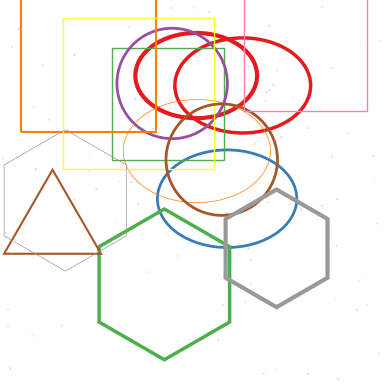[{"shape": "oval", "thickness": 2.5, "radius": 0.88, "center": [0.63, 0.778]}, {"shape": "oval", "thickness": 3, "radius": 0.79, "center": [0.51, 0.804]}, {"shape": "oval", "thickness": 2, "radius": 0.91, "center": [0.59, 0.484]}, {"shape": "square", "thickness": 1, "radius": 0.73, "center": [0.435, 0.73]}, {"shape": "hexagon", "thickness": 2.5, "radius": 0.98, "center": [0.427, 0.261]}, {"shape": "circle", "thickness": 2, "radius": 0.72, "center": [0.447, 0.783]}, {"shape": "oval", "thickness": 0.5, "radius": 0.96, "center": [0.511, 0.608]}, {"shape": "square", "thickness": 1.5, "radius": 0.88, "center": [0.23, 0.832]}, {"shape": "square", "thickness": 1, "radius": 0.98, "center": [0.359, 0.756]}, {"shape": "circle", "thickness": 2, "radius": 0.72, "center": [0.576, 0.585]}, {"shape": "triangle", "thickness": 1.5, "radius": 0.73, "center": [0.136, 0.414]}, {"shape": "square", "thickness": 1, "radius": 0.79, "center": [0.794, 0.871]}, {"shape": "hexagon", "thickness": 0.5, "radius": 0.92, "center": [0.17, 0.48]}, {"shape": "hexagon", "thickness": 3, "radius": 0.76, "center": [0.718, 0.355]}]